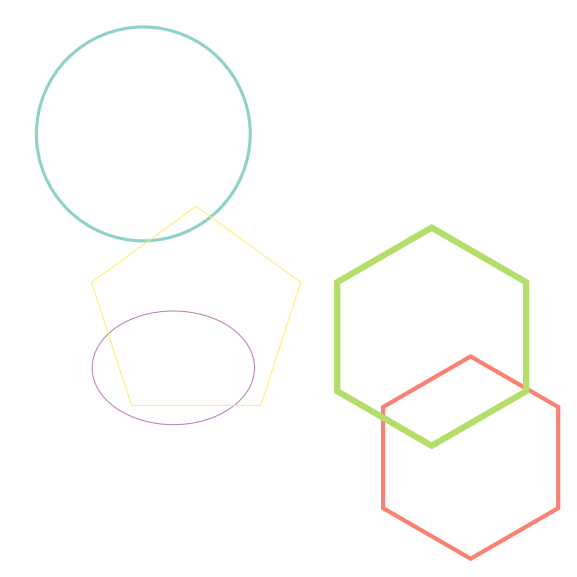[{"shape": "circle", "thickness": 1.5, "radius": 0.93, "center": [0.248, 0.767]}, {"shape": "hexagon", "thickness": 2, "radius": 0.88, "center": [0.815, 0.207]}, {"shape": "hexagon", "thickness": 3, "radius": 0.94, "center": [0.747, 0.416]}, {"shape": "oval", "thickness": 0.5, "radius": 0.7, "center": [0.3, 0.362]}, {"shape": "pentagon", "thickness": 0.5, "radius": 0.95, "center": [0.34, 0.451]}]